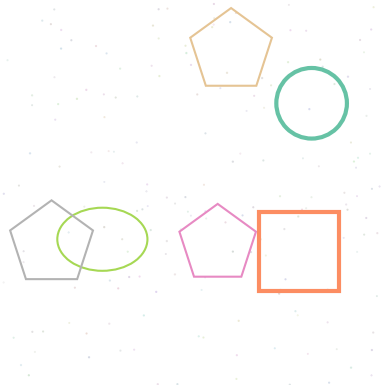[{"shape": "circle", "thickness": 3, "radius": 0.46, "center": [0.809, 0.732]}, {"shape": "square", "thickness": 3, "radius": 0.51, "center": [0.777, 0.347]}, {"shape": "pentagon", "thickness": 1.5, "radius": 0.52, "center": [0.565, 0.366]}, {"shape": "oval", "thickness": 1.5, "radius": 0.59, "center": [0.266, 0.379]}, {"shape": "pentagon", "thickness": 1.5, "radius": 0.56, "center": [0.6, 0.868]}, {"shape": "pentagon", "thickness": 1.5, "radius": 0.57, "center": [0.134, 0.367]}]